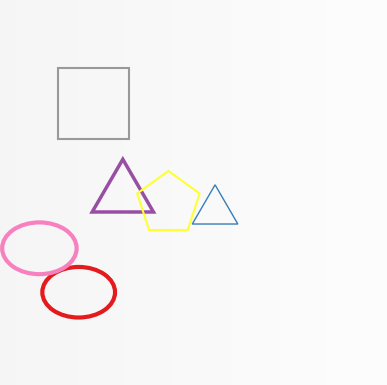[{"shape": "oval", "thickness": 3, "radius": 0.47, "center": [0.203, 0.241]}, {"shape": "triangle", "thickness": 1, "radius": 0.34, "center": [0.555, 0.452]}, {"shape": "triangle", "thickness": 2.5, "radius": 0.46, "center": [0.317, 0.495]}, {"shape": "pentagon", "thickness": 1.5, "radius": 0.42, "center": [0.435, 0.471]}, {"shape": "oval", "thickness": 3, "radius": 0.48, "center": [0.102, 0.355]}, {"shape": "square", "thickness": 1.5, "radius": 0.46, "center": [0.241, 0.731]}]